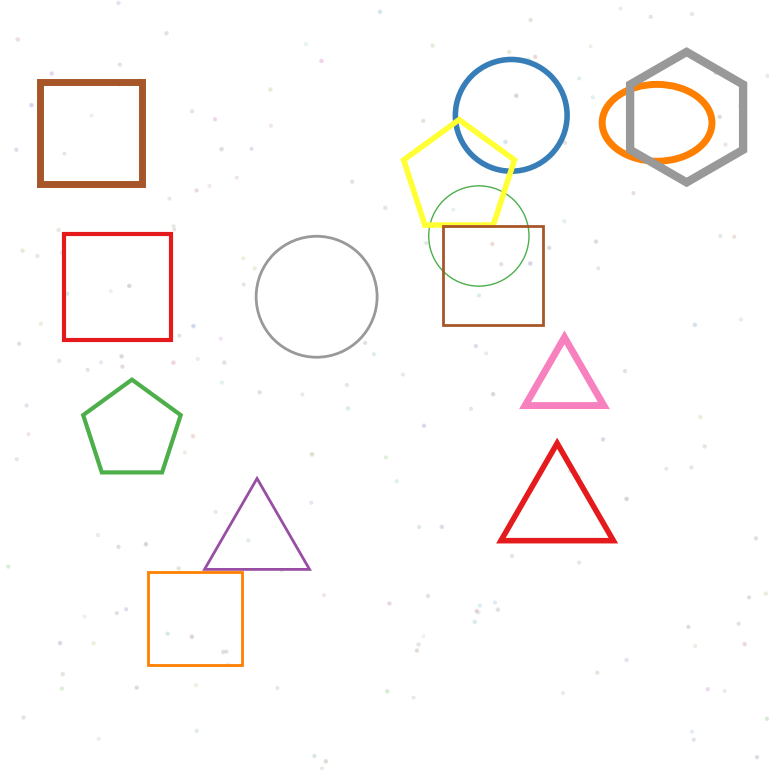[{"shape": "triangle", "thickness": 2, "radius": 0.42, "center": [0.724, 0.34]}, {"shape": "square", "thickness": 1.5, "radius": 0.35, "center": [0.153, 0.627]}, {"shape": "circle", "thickness": 2, "radius": 0.36, "center": [0.664, 0.85]}, {"shape": "pentagon", "thickness": 1.5, "radius": 0.33, "center": [0.171, 0.44]}, {"shape": "circle", "thickness": 0.5, "radius": 0.33, "center": [0.622, 0.694]}, {"shape": "triangle", "thickness": 1, "radius": 0.39, "center": [0.334, 0.3]}, {"shape": "oval", "thickness": 2.5, "radius": 0.36, "center": [0.853, 0.841]}, {"shape": "square", "thickness": 1, "radius": 0.3, "center": [0.253, 0.197]}, {"shape": "pentagon", "thickness": 2, "radius": 0.38, "center": [0.596, 0.769]}, {"shape": "square", "thickness": 2.5, "radius": 0.33, "center": [0.118, 0.827]}, {"shape": "square", "thickness": 1, "radius": 0.32, "center": [0.64, 0.642]}, {"shape": "triangle", "thickness": 2.5, "radius": 0.3, "center": [0.733, 0.503]}, {"shape": "hexagon", "thickness": 3, "radius": 0.42, "center": [0.892, 0.848]}, {"shape": "circle", "thickness": 1, "radius": 0.39, "center": [0.411, 0.615]}]